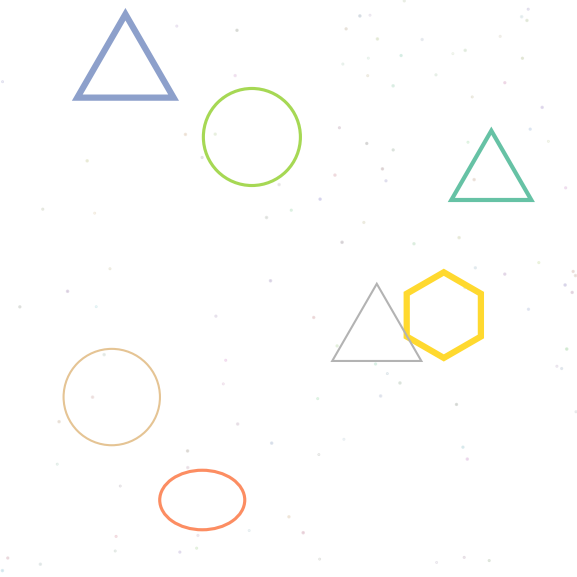[{"shape": "triangle", "thickness": 2, "radius": 0.4, "center": [0.851, 0.693]}, {"shape": "oval", "thickness": 1.5, "radius": 0.37, "center": [0.35, 0.133]}, {"shape": "triangle", "thickness": 3, "radius": 0.48, "center": [0.217, 0.878]}, {"shape": "circle", "thickness": 1.5, "radius": 0.42, "center": [0.436, 0.762]}, {"shape": "hexagon", "thickness": 3, "radius": 0.37, "center": [0.768, 0.454]}, {"shape": "circle", "thickness": 1, "radius": 0.42, "center": [0.194, 0.312]}, {"shape": "triangle", "thickness": 1, "radius": 0.45, "center": [0.652, 0.419]}]